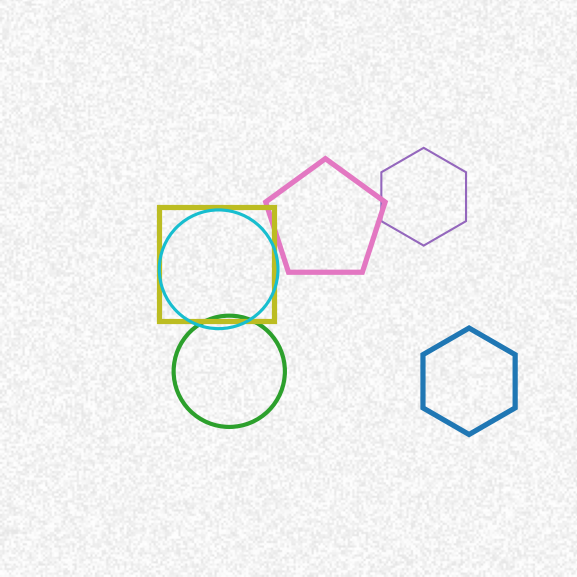[{"shape": "hexagon", "thickness": 2.5, "radius": 0.46, "center": [0.812, 0.339]}, {"shape": "circle", "thickness": 2, "radius": 0.48, "center": [0.397, 0.356]}, {"shape": "hexagon", "thickness": 1, "radius": 0.42, "center": [0.734, 0.659]}, {"shape": "pentagon", "thickness": 2.5, "radius": 0.54, "center": [0.563, 0.616]}, {"shape": "square", "thickness": 2.5, "radius": 0.5, "center": [0.375, 0.542]}, {"shape": "circle", "thickness": 1.5, "radius": 0.51, "center": [0.379, 0.533]}]